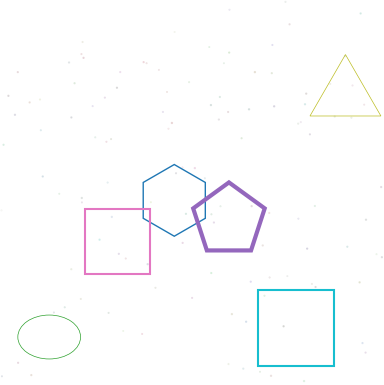[{"shape": "hexagon", "thickness": 1, "radius": 0.47, "center": [0.453, 0.48]}, {"shape": "oval", "thickness": 0.5, "radius": 0.41, "center": [0.128, 0.125]}, {"shape": "pentagon", "thickness": 3, "radius": 0.49, "center": [0.595, 0.429]}, {"shape": "square", "thickness": 1.5, "radius": 0.42, "center": [0.304, 0.373]}, {"shape": "triangle", "thickness": 0.5, "radius": 0.53, "center": [0.897, 0.752]}, {"shape": "square", "thickness": 1.5, "radius": 0.49, "center": [0.769, 0.148]}]